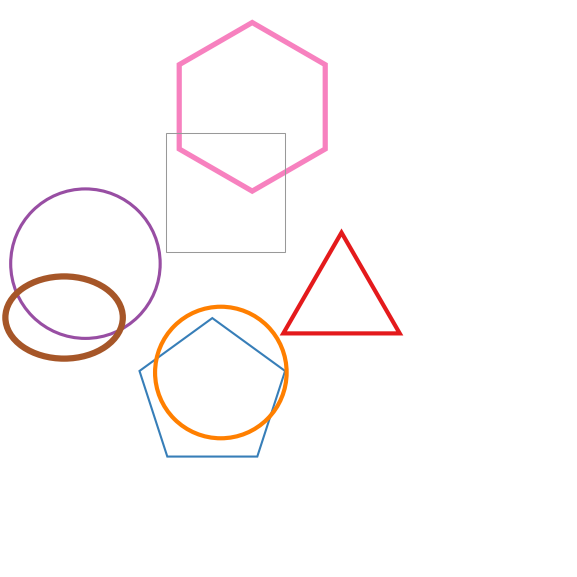[{"shape": "triangle", "thickness": 2, "radius": 0.58, "center": [0.591, 0.48]}, {"shape": "pentagon", "thickness": 1, "radius": 0.66, "center": [0.368, 0.316]}, {"shape": "circle", "thickness": 1.5, "radius": 0.65, "center": [0.148, 0.543]}, {"shape": "circle", "thickness": 2, "radius": 0.57, "center": [0.382, 0.354]}, {"shape": "oval", "thickness": 3, "radius": 0.51, "center": [0.111, 0.449]}, {"shape": "hexagon", "thickness": 2.5, "radius": 0.73, "center": [0.437, 0.814]}, {"shape": "square", "thickness": 0.5, "radius": 0.52, "center": [0.391, 0.665]}]